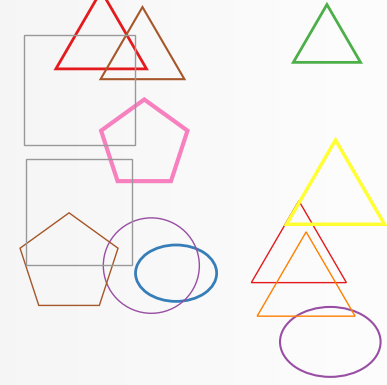[{"shape": "triangle", "thickness": 1, "radius": 0.71, "center": [0.771, 0.337]}, {"shape": "triangle", "thickness": 2, "radius": 0.68, "center": [0.261, 0.889]}, {"shape": "oval", "thickness": 2, "radius": 0.52, "center": [0.454, 0.29]}, {"shape": "triangle", "thickness": 2, "radius": 0.5, "center": [0.844, 0.888]}, {"shape": "circle", "thickness": 1, "radius": 0.62, "center": [0.391, 0.31]}, {"shape": "oval", "thickness": 1.5, "radius": 0.65, "center": [0.852, 0.112]}, {"shape": "triangle", "thickness": 1, "radius": 0.73, "center": [0.79, 0.252]}, {"shape": "triangle", "thickness": 2.5, "radius": 0.73, "center": [0.866, 0.49]}, {"shape": "triangle", "thickness": 1.5, "radius": 0.62, "center": [0.368, 0.857]}, {"shape": "pentagon", "thickness": 1, "radius": 0.66, "center": [0.178, 0.314]}, {"shape": "pentagon", "thickness": 3, "radius": 0.59, "center": [0.372, 0.624]}, {"shape": "square", "thickness": 1, "radius": 0.71, "center": [0.205, 0.766]}, {"shape": "square", "thickness": 1, "radius": 0.69, "center": [0.204, 0.45]}]